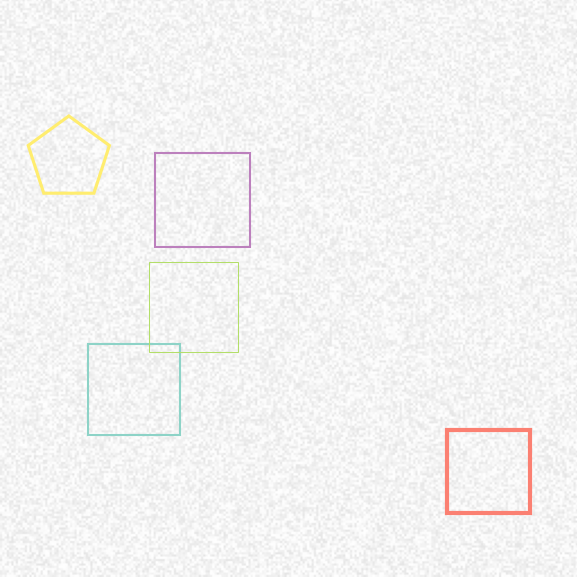[{"shape": "square", "thickness": 1, "radius": 0.4, "center": [0.232, 0.324]}, {"shape": "square", "thickness": 2, "radius": 0.36, "center": [0.846, 0.183]}, {"shape": "square", "thickness": 0.5, "radius": 0.39, "center": [0.336, 0.468]}, {"shape": "square", "thickness": 1, "radius": 0.41, "center": [0.351, 0.653]}, {"shape": "pentagon", "thickness": 1.5, "radius": 0.37, "center": [0.119, 0.724]}]